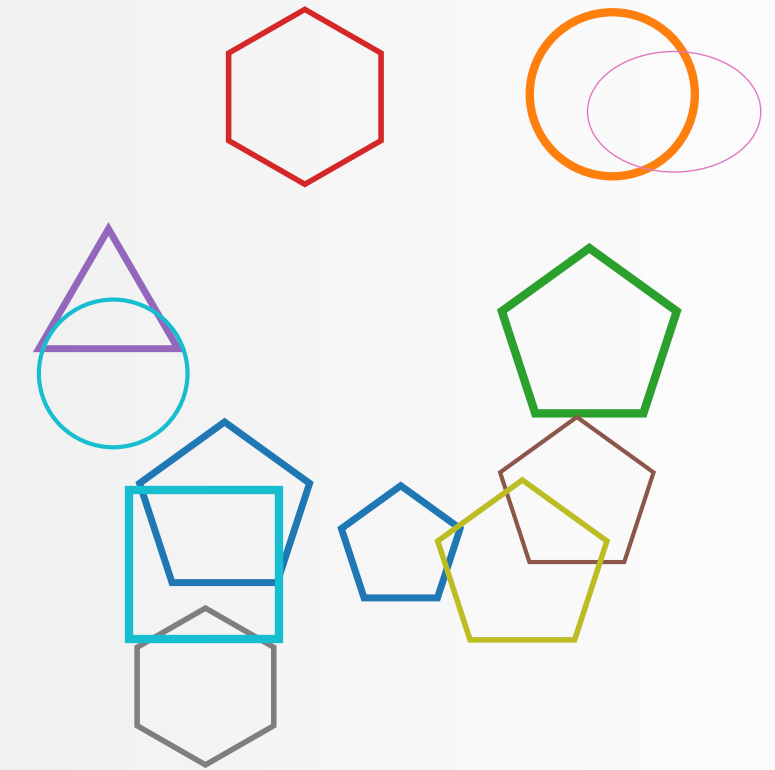[{"shape": "pentagon", "thickness": 2.5, "radius": 0.58, "center": [0.29, 0.337]}, {"shape": "pentagon", "thickness": 2.5, "radius": 0.4, "center": [0.517, 0.289]}, {"shape": "circle", "thickness": 3, "radius": 0.53, "center": [0.79, 0.878]}, {"shape": "pentagon", "thickness": 3, "radius": 0.59, "center": [0.76, 0.559]}, {"shape": "hexagon", "thickness": 2, "radius": 0.57, "center": [0.393, 0.874]}, {"shape": "triangle", "thickness": 2.5, "radius": 0.52, "center": [0.14, 0.599]}, {"shape": "pentagon", "thickness": 1.5, "radius": 0.52, "center": [0.744, 0.354]}, {"shape": "oval", "thickness": 0.5, "radius": 0.56, "center": [0.87, 0.855]}, {"shape": "hexagon", "thickness": 2, "radius": 0.51, "center": [0.265, 0.108]}, {"shape": "pentagon", "thickness": 2, "radius": 0.57, "center": [0.674, 0.262]}, {"shape": "circle", "thickness": 1.5, "radius": 0.48, "center": [0.146, 0.515]}, {"shape": "square", "thickness": 3, "radius": 0.48, "center": [0.263, 0.267]}]